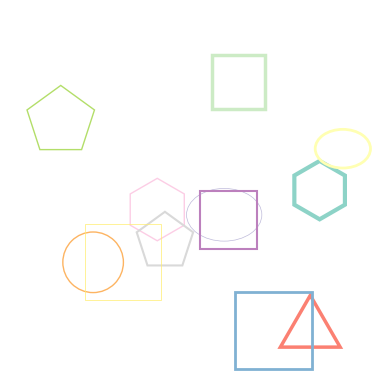[{"shape": "hexagon", "thickness": 3, "radius": 0.38, "center": [0.83, 0.506]}, {"shape": "oval", "thickness": 2, "radius": 0.36, "center": [0.891, 0.614]}, {"shape": "oval", "thickness": 0.5, "radius": 0.49, "center": [0.582, 0.442]}, {"shape": "triangle", "thickness": 2.5, "radius": 0.45, "center": [0.806, 0.143]}, {"shape": "square", "thickness": 2, "radius": 0.5, "center": [0.709, 0.142]}, {"shape": "circle", "thickness": 1, "radius": 0.39, "center": [0.242, 0.319]}, {"shape": "pentagon", "thickness": 1, "radius": 0.46, "center": [0.158, 0.686]}, {"shape": "hexagon", "thickness": 1, "radius": 0.41, "center": [0.408, 0.456]}, {"shape": "pentagon", "thickness": 1.5, "radius": 0.39, "center": [0.428, 0.373]}, {"shape": "square", "thickness": 1.5, "radius": 0.37, "center": [0.593, 0.428]}, {"shape": "square", "thickness": 2.5, "radius": 0.35, "center": [0.619, 0.787]}, {"shape": "square", "thickness": 0.5, "radius": 0.49, "center": [0.319, 0.319]}]